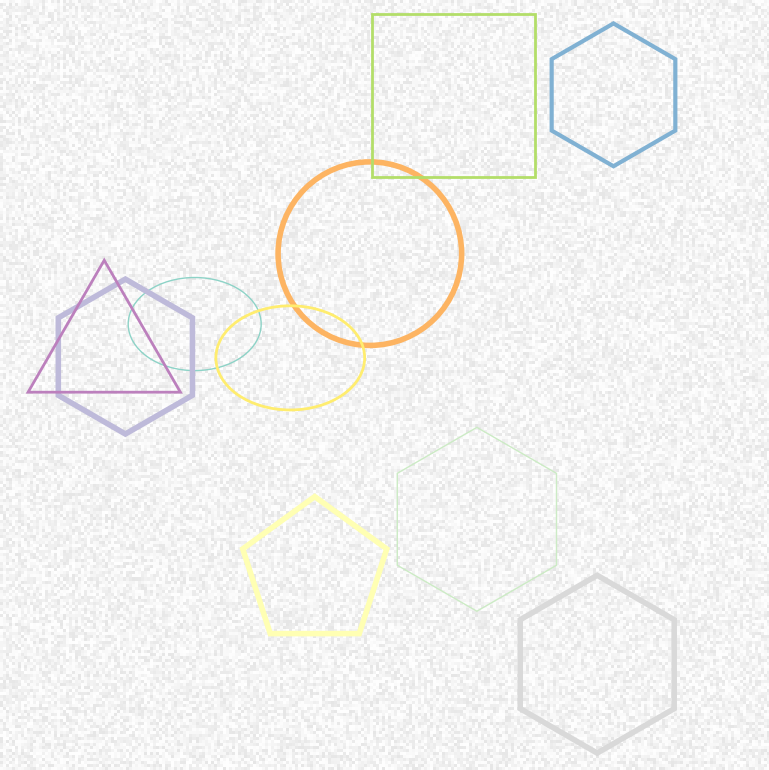[{"shape": "oval", "thickness": 0.5, "radius": 0.43, "center": [0.253, 0.579]}, {"shape": "pentagon", "thickness": 2, "radius": 0.49, "center": [0.409, 0.257]}, {"shape": "hexagon", "thickness": 2, "radius": 0.5, "center": [0.163, 0.537]}, {"shape": "hexagon", "thickness": 1.5, "radius": 0.46, "center": [0.797, 0.877]}, {"shape": "circle", "thickness": 2, "radius": 0.6, "center": [0.48, 0.671]}, {"shape": "square", "thickness": 1, "radius": 0.53, "center": [0.589, 0.876]}, {"shape": "hexagon", "thickness": 2, "radius": 0.58, "center": [0.776, 0.137]}, {"shape": "triangle", "thickness": 1, "radius": 0.57, "center": [0.135, 0.548]}, {"shape": "hexagon", "thickness": 0.5, "radius": 0.6, "center": [0.619, 0.326]}, {"shape": "oval", "thickness": 1, "radius": 0.48, "center": [0.377, 0.535]}]